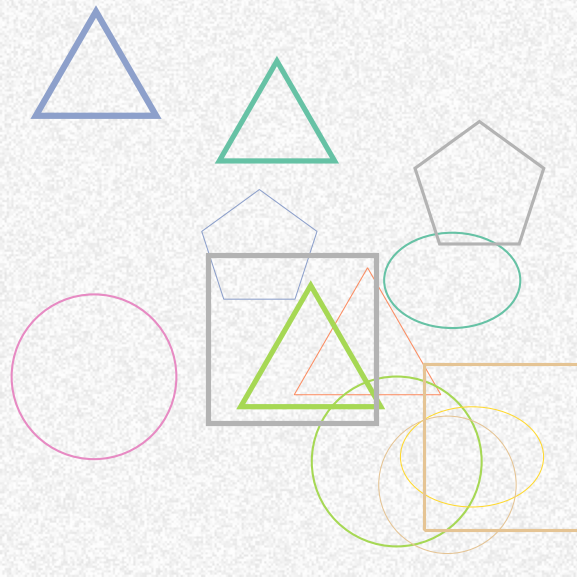[{"shape": "triangle", "thickness": 2.5, "radius": 0.58, "center": [0.48, 0.778]}, {"shape": "oval", "thickness": 1, "radius": 0.59, "center": [0.783, 0.514]}, {"shape": "triangle", "thickness": 0.5, "radius": 0.73, "center": [0.636, 0.389]}, {"shape": "triangle", "thickness": 3, "radius": 0.6, "center": [0.166, 0.859]}, {"shape": "pentagon", "thickness": 0.5, "radius": 0.52, "center": [0.449, 0.566]}, {"shape": "circle", "thickness": 1, "radius": 0.71, "center": [0.163, 0.347]}, {"shape": "triangle", "thickness": 2.5, "radius": 0.7, "center": [0.538, 0.365]}, {"shape": "circle", "thickness": 1, "radius": 0.74, "center": [0.687, 0.2]}, {"shape": "oval", "thickness": 0.5, "radius": 0.62, "center": [0.817, 0.208]}, {"shape": "circle", "thickness": 0.5, "radius": 0.59, "center": [0.775, 0.16]}, {"shape": "square", "thickness": 1.5, "radius": 0.72, "center": [0.878, 0.225]}, {"shape": "square", "thickness": 2.5, "radius": 0.73, "center": [0.506, 0.412]}, {"shape": "pentagon", "thickness": 1.5, "radius": 0.59, "center": [0.83, 0.671]}]